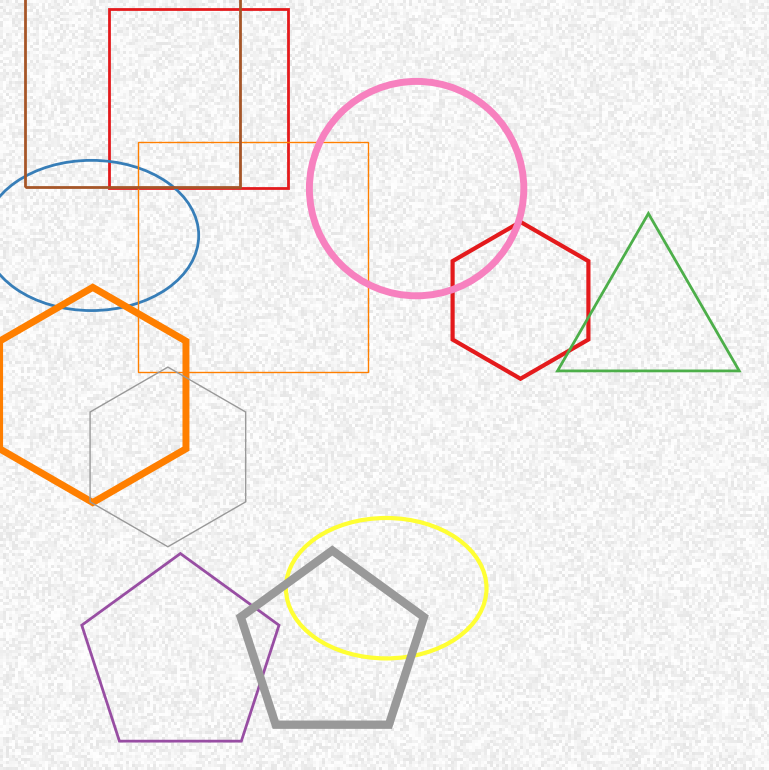[{"shape": "square", "thickness": 1, "radius": 0.58, "center": [0.258, 0.872]}, {"shape": "hexagon", "thickness": 1.5, "radius": 0.51, "center": [0.676, 0.61]}, {"shape": "oval", "thickness": 1, "radius": 0.7, "center": [0.119, 0.694]}, {"shape": "triangle", "thickness": 1, "radius": 0.68, "center": [0.842, 0.586]}, {"shape": "pentagon", "thickness": 1, "radius": 0.67, "center": [0.234, 0.146]}, {"shape": "square", "thickness": 0.5, "radius": 0.75, "center": [0.328, 0.666]}, {"shape": "hexagon", "thickness": 2.5, "radius": 0.7, "center": [0.12, 0.487]}, {"shape": "oval", "thickness": 1.5, "radius": 0.65, "center": [0.502, 0.236]}, {"shape": "square", "thickness": 1, "radius": 0.7, "center": [0.172, 0.896]}, {"shape": "circle", "thickness": 2.5, "radius": 0.7, "center": [0.541, 0.755]}, {"shape": "hexagon", "thickness": 0.5, "radius": 0.58, "center": [0.218, 0.407]}, {"shape": "pentagon", "thickness": 3, "radius": 0.63, "center": [0.432, 0.16]}]